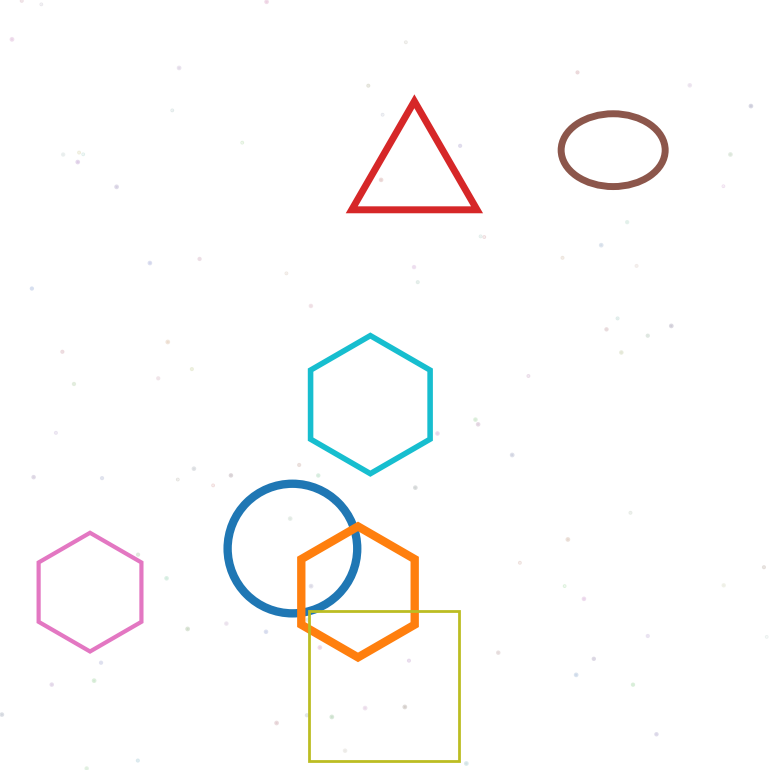[{"shape": "circle", "thickness": 3, "radius": 0.42, "center": [0.38, 0.288]}, {"shape": "hexagon", "thickness": 3, "radius": 0.43, "center": [0.465, 0.231]}, {"shape": "triangle", "thickness": 2.5, "radius": 0.47, "center": [0.538, 0.775]}, {"shape": "oval", "thickness": 2.5, "radius": 0.34, "center": [0.796, 0.805]}, {"shape": "hexagon", "thickness": 1.5, "radius": 0.39, "center": [0.117, 0.231]}, {"shape": "square", "thickness": 1, "radius": 0.49, "center": [0.499, 0.109]}, {"shape": "hexagon", "thickness": 2, "radius": 0.45, "center": [0.481, 0.474]}]